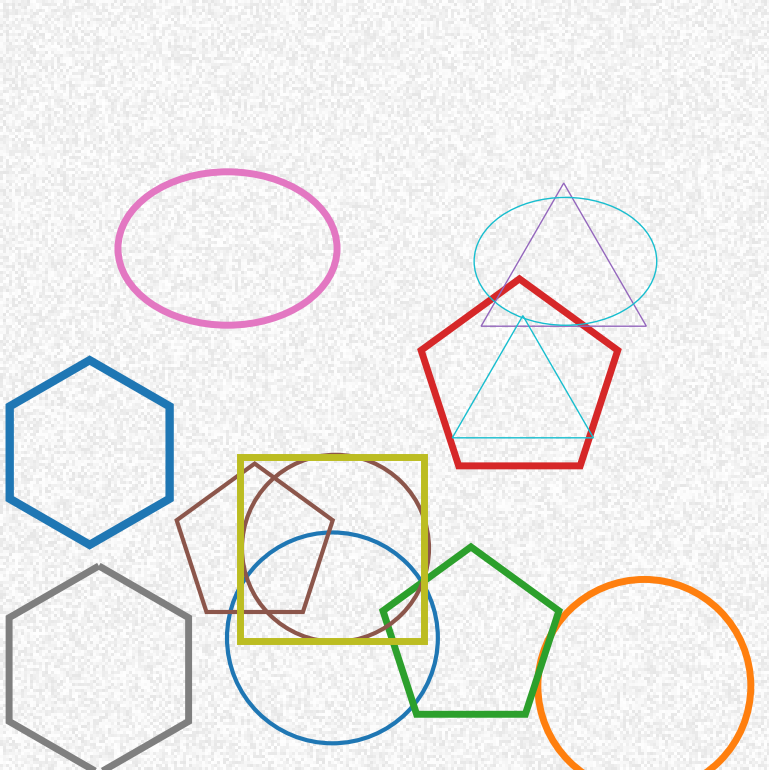[{"shape": "circle", "thickness": 1.5, "radius": 0.68, "center": [0.432, 0.172]}, {"shape": "hexagon", "thickness": 3, "radius": 0.6, "center": [0.116, 0.412]}, {"shape": "circle", "thickness": 2.5, "radius": 0.69, "center": [0.837, 0.109]}, {"shape": "pentagon", "thickness": 2.5, "radius": 0.6, "center": [0.612, 0.17]}, {"shape": "pentagon", "thickness": 2.5, "radius": 0.67, "center": [0.675, 0.504]}, {"shape": "triangle", "thickness": 0.5, "radius": 0.62, "center": [0.732, 0.638]}, {"shape": "circle", "thickness": 1.5, "radius": 0.61, "center": [0.436, 0.288]}, {"shape": "pentagon", "thickness": 1.5, "radius": 0.53, "center": [0.331, 0.291]}, {"shape": "oval", "thickness": 2.5, "radius": 0.71, "center": [0.295, 0.677]}, {"shape": "hexagon", "thickness": 2.5, "radius": 0.67, "center": [0.128, 0.13]}, {"shape": "square", "thickness": 2.5, "radius": 0.6, "center": [0.431, 0.287]}, {"shape": "oval", "thickness": 0.5, "radius": 0.59, "center": [0.734, 0.661]}, {"shape": "triangle", "thickness": 0.5, "radius": 0.53, "center": [0.679, 0.484]}]